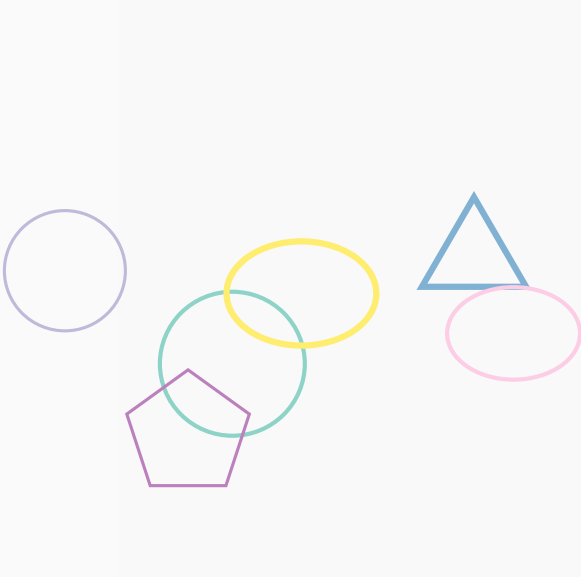[{"shape": "circle", "thickness": 2, "radius": 0.62, "center": [0.4, 0.369]}, {"shape": "circle", "thickness": 1.5, "radius": 0.52, "center": [0.112, 0.53]}, {"shape": "triangle", "thickness": 3, "radius": 0.52, "center": [0.815, 0.554]}, {"shape": "oval", "thickness": 2, "radius": 0.57, "center": [0.884, 0.422]}, {"shape": "pentagon", "thickness": 1.5, "radius": 0.55, "center": [0.324, 0.248]}, {"shape": "oval", "thickness": 3, "radius": 0.64, "center": [0.519, 0.491]}]